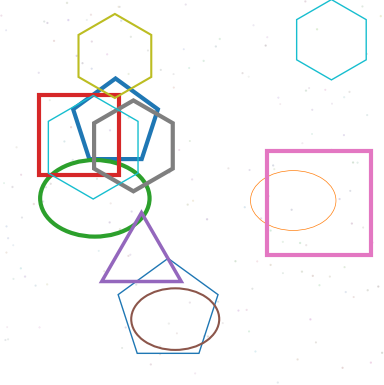[{"shape": "pentagon", "thickness": 3, "radius": 0.58, "center": [0.3, 0.68]}, {"shape": "pentagon", "thickness": 1, "radius": 0.68, "center": [0.437, 0.193]}, {"shape": "oval", "thickness": 0.5, "radius": 0.55, "center": [0.762, 0.479]}, {"shape": "oval", "thickness": 3, "radius": 0.71, "center": [0.246, 0.485]}, {"shape": "square", "thickness": 3, "radius": 0.52, "center": [0.205, 0.65]}, {"shape": "triangle", "thickness": 2.5, "radius": 0.6, "center": [0.367, 0.328]}, {"shape": "oval", "thickness": 1.5, "radius": 0.57, "center": [0.455, 0.171]}, {"shape": "square", "thickness": 3, "radius": 0.68, "center": [0.829, 0.473]}, {"shape": "hexagon", "thickness": 3, "radius": 0.59, "center": [0.347, 0.621]}, {"shape": "hexagon", "thickness": 1.5, "radius": 0.55, "center": [0.298, 0.855]}, {"shape": "hexagon", "thickness": 1, "radius": 0.52, "center": [0.861, 0.897]}, {"shape": "hexagon", "thickness": 1, "radius": 0.67, "center": [0.242, 0.618]}]